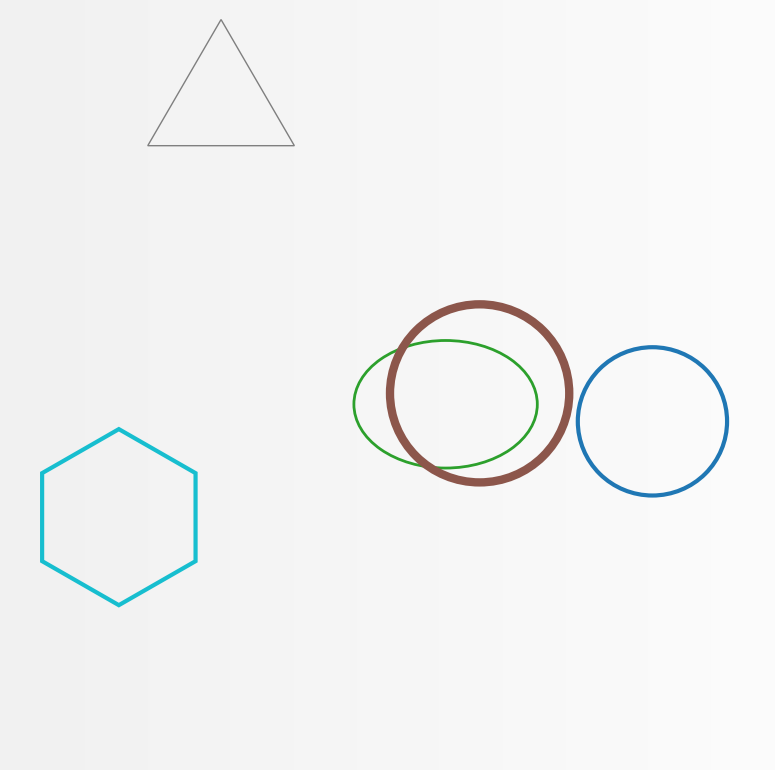[{"shape": "circle", "thickness": 1.5, "radius": 0.48, "center": [0.842, 0.453]}, {"shape": "oval", "thickness": 1, "radius": 0.59, "center": [0.575, 0.475]}, {"shape": "circle", "thickness": 3, "radius": 0.58, "center": [0.619, 0.489]}, {"shape": "triangle", "thickness": 0.5, "radius": 0.55, "center": [0.285, 0.865]}, {"shape": "hexagon", "thickness": 1.5, "radius": 0.57, "center": [0.153, 0.328]}]